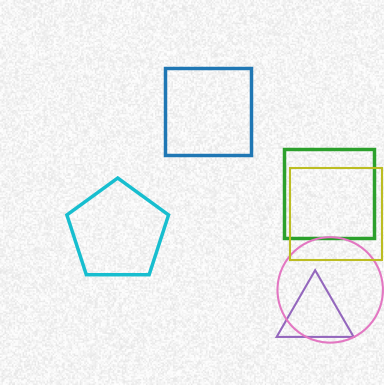[{"shape": "square", "thickness": 2.5, "radius": 0.56, "center": [0.54, 0.711]}, {"shape": "square", "thickness": 2.5, "radius": 0.58, "center": [0.855, 0.498]}, {"shape": "triangle", "thickness": 1.5, "radius": 0.58, "center": [0.819, 0.183]}, {"shape": "circle", "thickness": 1.5, "radius": 0.68, "center": [0.858, 0.247]}, {"shape": "square", "thickness": 1.5, "radius": 0.59, "center": [0.873, 0.444]}, {"shape": "pentagon", "thickness": 2.5, "radius": 0.69, "center": [0.306, 0.399]}]